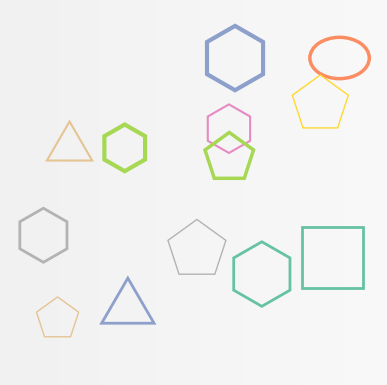[{"shape": "hexagon", "thickness": 2, "radius": 0.42, "center": [0.676, 0.288]}, {"shape": "square", "thickness": 2, "radius": 0.39, "center": [0.858, 0.332]}, {"shape": "oval", "thickness": 2.5, "radius": 0.38, "center": [0.876, 0.849]}, {"shape": "triangle", "thickness": 2, "radius": 0.39, "center": [0.33, 0.199]}, {"shape": "hexagon", "thickness": 3, "radius": 0.42, "center": [0.607, 0.849]}, {"shape": "hexagon", "thickness": 1.5, "radius": 0.32, "center": [0.591, 0.666]}, {"shape": "hexagon", "thickness": 3, "radius": 0.3, "center": [0.322, 0.616]}, {"shape": "pentagon", "thickness": 2.5, "radius": 0.33, "center": [0.592, 0.59]}, {"shape": "pentagon", "thickness": 1, "radius": 0.38, "center": [0.827, 0.729]}, {"shape": "triangle", "thickness": 1.5, "radius": 0.34, "center": [0.18, 0.617]}, {"shape": "pentagon", "thickness": 1, "radius": 0.29, "center": [0.149, 0.172]}, {"shape": "hexagon", "thickness": 2, "radius": 0.35, "center": [0.112, 0.389]}, {"shape": "pentagon", "thickness": 1, "radius": 0.39, "center": [0.508, 0.351]}]